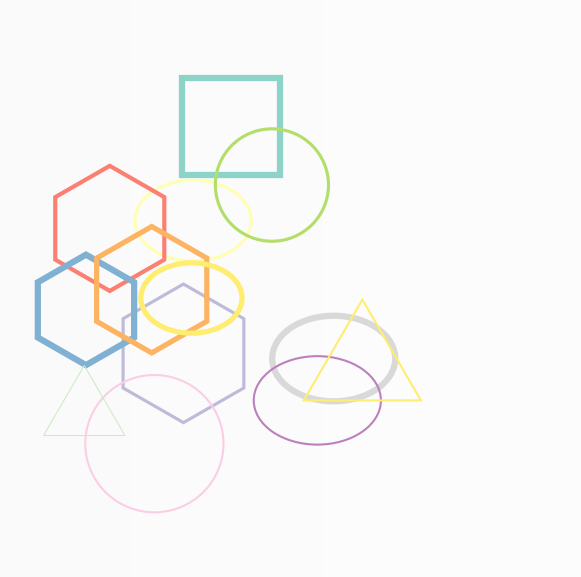[{"shape": "square", "thickness": 3, "radius": 0.42, "center": [0.398, 0.78]}, {"shape": "oval", "thickness": 1.5, "radius": 0.5, "center": [0.332, 0.617]}, {"shape": "hexagon", "thickness": 1.5, "radius": 0.6, "center": [0.316, 0.387]}, {"shape": "hexagon", "thickness": 2, "radius": 0.54, "center": [0.189, 0.604]}, {"shape": "hexagon", "thickness": 3, "radius": 0.48, "center": [0.148, 0.463]}, {"shape": "hexagon", "thickness": 2.5, "radius": 0.55, "center": [0.261, 0.497]}, {"shape": "circle", "thickness": 1.5, "radius": 0.49, "center": [0.468, 0.679]}, {"shape": "circle", "thickness": 1, "radius": 0.59, "center": [0.266, 0.231]}, {"shape": "oval", "thickness": 3, "radius": 0.53, "center": [0.574, 0.378]}, {"shape": "oval", "thickness": 1, "radius": 0.55, "center": [0.546, 0.306]}, {"shape": "triangle", "thickness": 0.5, "radius": 0.4, "center": [0.145, 0.285]}, {"shape": "oval", "thickness": 2.5, "radius": 0.44, "center": [0.329, 0.483]}, {"shape": "triangle", "thickness": 1, "radius": 0.58, "center": [0.623, 0.364]}]